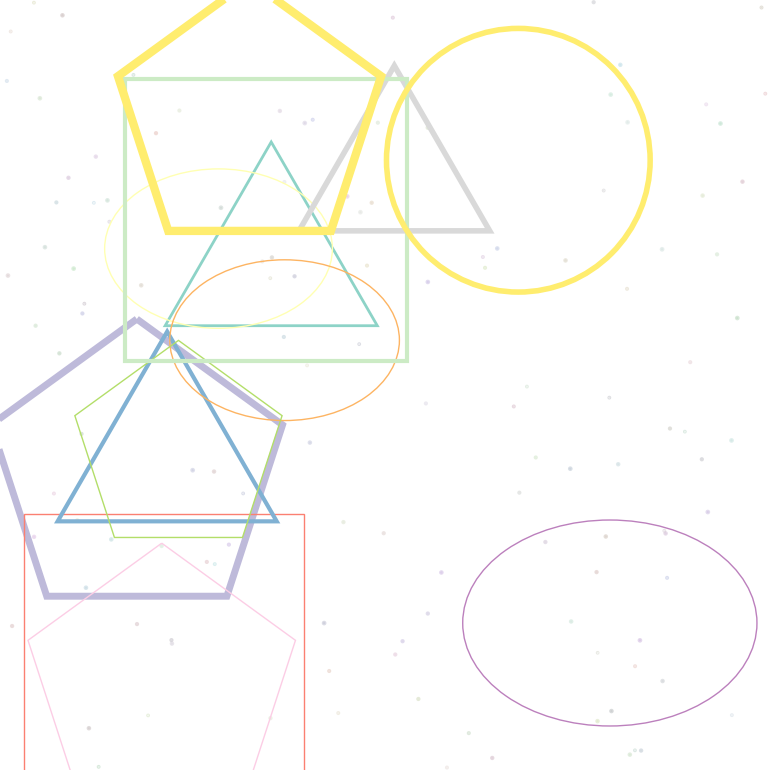[{"shape": "triangle", "thickness": 1, "radius": 0.8, "center": [0.352, 0.657]}, {"shape": "oval", "thickness": 0.5, "radius": 0.74, "center": [0.284, 0.677]}, {"shape": "pentagon", "thickness": 2.5, "radius": 1.0, "center": [0.178, 0.387]}, {"shape": "square", "thickness": 0.5, "radius": 0.91, "center": [0.213, 0.151]}, {"shape": "triangle", "thickness": 1.5, "radius": 0.82, "center": [0.217, 0.405]}, {"shape": "oval", "thickness": 0.5, "radius": 0.75, "center": [0.37, 0.558]}, {"shape": "pentagon", "thickness": 0.5, "radius": 0.71, "center": [0.232, 0.416]}, {"shape": "pentagon", "thickness": 0.5, "radius": 0.91, "center": [0.21, 0.112]}, {"shape": "triangle", "thickness": 2, "radius": 0.71, "center": [0.512, 0.772]}, {"shape": "oval", "thickness": 0.5, "radius": 0.96, "center": [0.792, 0.191]}, {"shape": "square", "thickness": 1.5, "radius": 0.91, "center": [0.345, 0.714]}, {"shape": "circle", "thickness": 2, "radius": 0.86, "center": [0.673, 0.792]}, {"shape": "pentagon", "thickness": 3, "radius": 0.9, "center": [0.324, 0.845]}]